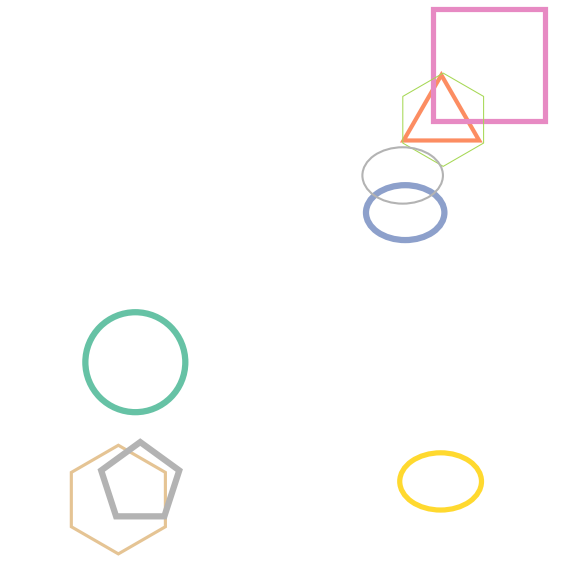[{"shape": "circle", "thickness": 3, "radius": 0.43, "center": [0.234, 0.372]}, {"shape": "triangle", "thickness": 2, "radius": 0.38, "center": [0.764, 0.794]}, {"shape": "oval", "thickness": 3, "radius": 0.34, "center": [0.702, 0.631]}, {"shape": "square", "thickness": 2.5, "radius": 0.48, "center": [0.847, 0.887]}, {"shape": "hexagon", "thickness": 0.5, "radius": 0.4, "center": [0.767, 0.792]}, {"shape": "oval", "thickness": 2.5, "radius": 0.35, "center": [0.763, 0.166]}, {"shape": "hexagon", "thickness": 1.5, "radius": 0.47, "center": [0.205, 0.134]}, {"shape": "pentagon", "thickness": 3, "radius": 0.36, "center": [0.243, 0.163]}, {"shape": "oval", "thickness": 1, "radius": 0.35, "center": [0.697, 0.695]}]